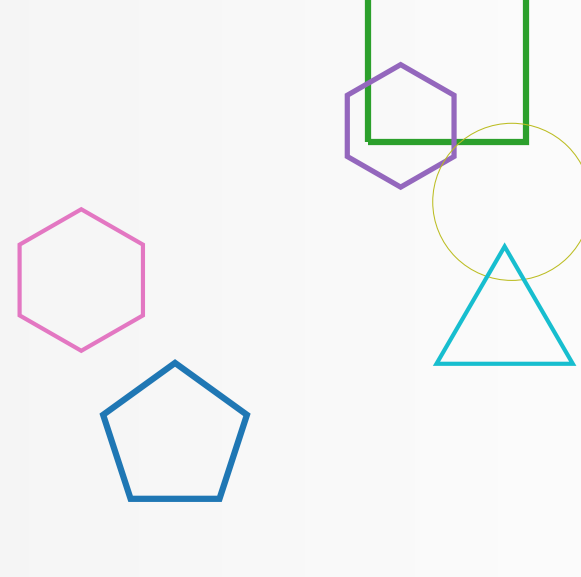[{"shape": "pentagon", "thickness": 3, "radius": 0.65, "center": [0.301, 0.241]}, {"shape": "square", "thickness": 3, "radius": 0.68, "center": [0.769, 0.89]}, {"shape": "hexagon", "thickness": 2.5, "radius": 0.53, "center": [0.689, 0.781]}, {"shape": "hexagon", "thickness": 2, "radius": 0.61, "center": [0.14, 0.514]}, {"shape": "circle", "thickness": 0.5, "radius": 0.68, "center": [0.881, 0.65]}, {"shape": "triangle", "thickness": 2, "radius": 0.68, "center": [0.868, 0.437]}]